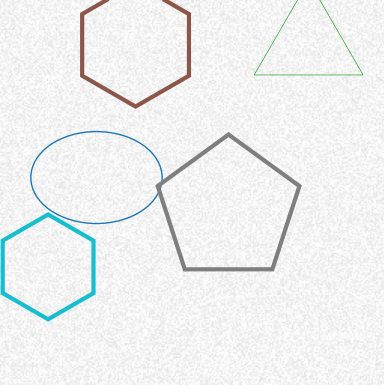[{"shape": "oval", "thickness": 1, "radius": 0.85, "center": [0.251, 0.539]}, {"shape": "triangle", "thickness": 0.5, "radius": 0.82, "center": [0.802, 0.887]}, {"shape": "hexagon", "thickness": 3, "radius": 0.8, "center": [0.352, 0.883]}, {"shape": "pentagon", "thickness": 3, "radius": 0.97, "center": [0.594, 0.457]}, {"shape": "hexagon", "thickness": 3, "radius": 0.68, "center": [0.125, 0.307]}]